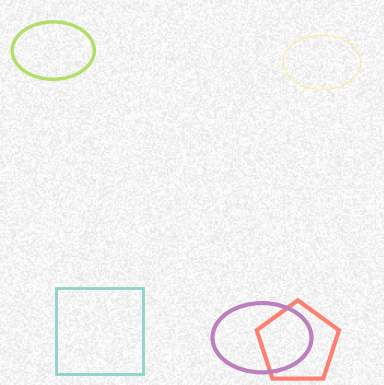[{"shape": "square", "thickness": 2, "radius": 0.56, "center": [0.259, 0.14]}, {"shape": "pentagon", "thickness": 3, "radius": 0.56, "center": [0.774, 0.108]}, {"shape": "oval", "thickness": 2.5, "radius": 0.53, "center": [0.138, 0.869]}, {"shape": "oval", "thickness": 3, "radius": 0.64, "center": [0.681, 0.123]}, {"shape": "oval", "thickness": 0.5, "radius": 0.5, "center": [0.836, 0.838]}]